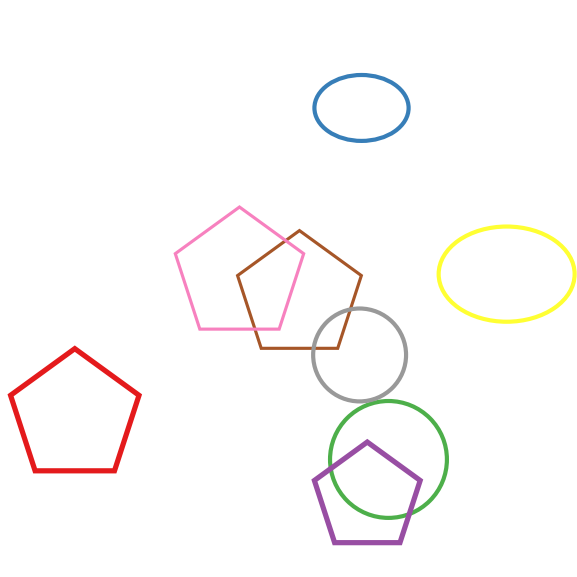[{"shape": "pentagon", "thickness": 2.5, "radius": 0.58, "center": [0.13, 0.278]}, {"shape": "oval", "thickness": 2, "radius": 0.41, "center": [0.626, 0.812]}, {"shape": "circle", "thickness": 2, "radius": 0.51, "center": [0.673, 0.204]}, {"shape": "pentagon", "thickness": 2.5, "radius": 0.48, "center": [0.636, 0.137]}, {"shape": "oval", "thickness": 2, "radius": 0.59, "center": [0.877, 0.524]}, {"shape": "pentagon", "thickness": 1.5, "radius": 0.56, "center": [0.519, 0.487]}, {"shape": "pentagon", "thickness": 1.5, "radius": 0.58, "center": [0.415, 0.524]}, {"shape": "circle", "thickness": 2, "radius": 0.4, "center": [0.623, 0.384]}]